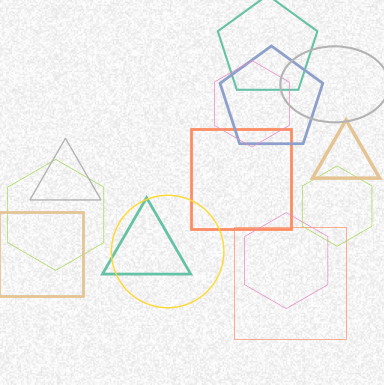[{"shape": "triangle", "thickness": 2, "radius": 0.66, "center": [0.381, 0.354]}, {"shape": "pentagon", "thickness": 1.5, "radius": 0.68, "center": [0.695, 0.877]}, {"shape": "square", "thickness": 2, "radius": 0.65, "center": [0.625, 0.535]}, {"shape": "square", "thickness": 0.5, "radius": 0.73, "center": [0.753, 0.265]}, {"shape": "pentagon", "thickness": 2, "radius": 0.7, "center": [0.705, 0.74]}, {"shape": "hexagon", "thickness": 0.5, "radius": 0.62, "center": [0.743, 0.323]}, {"shape": "hexagon", "thickness": 0.5, "radius": 0.56, "center": [0.654, 0.73]}, {"shape": "hexagon", "thickness": 0.5, "radius": 0.72, "center": [0.145, 0.442]}, {"shape": "hexagon", "thickness": 0.5, "radius": 0.52, "center": [0.876, 0.465]}, {"shape": "circle", "thickness": 1, "radius": 0.73, "center": [0.435, 0.347]}, {"shape": "square", "thickness": 2, "radius": 0.54, "center": [0.107, 0.341]}, {"shape": "triangle", "thickness": 2.5, "radius": 0.5, "center": [0.899, 0.588]}, {"shape": "oval", "thickness": 1.5, "radius": 0.71, "center": [0.869, 0.781]}, {"shape": "triangle", "thickness": 1, "radius": 0.53, "center": [0.17, 0.534]}]